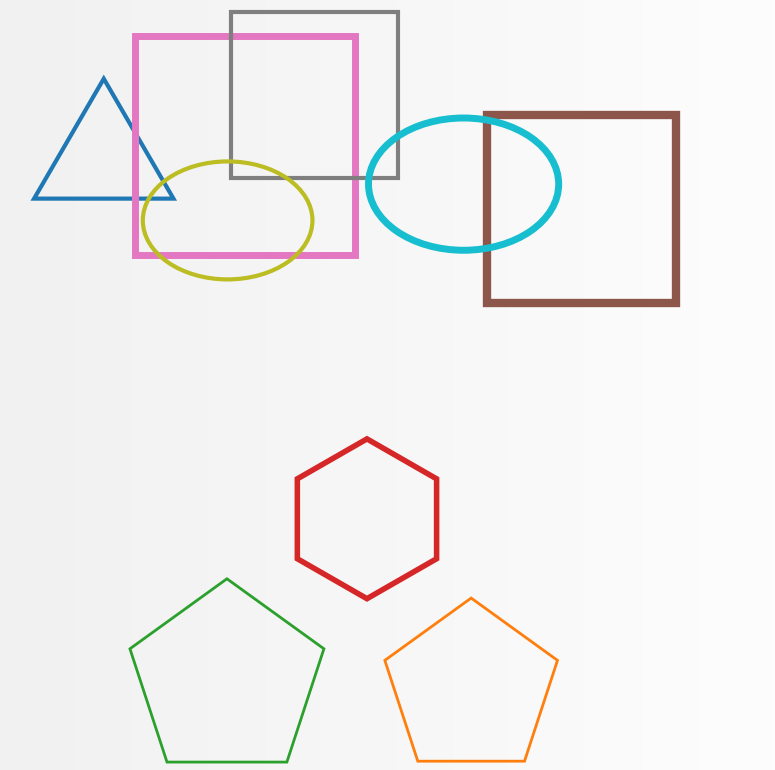[{"shape": "triangle", "thickness": 1.5, "radius": 0.52, "center": [0.134, 0.794]}, {"shape": "pentagon", "thickness": 1, "radius": 0.59, "center": [0.608, 0.106]}, {"shape": "pentagon", "thickness": 1, "radius": 0.66, "center": [0.293, 0.117]}, {"shape": "hexagon", "thickness": 2, "radius": 0.52, "center": [0.474, 0.326]}, {"shape": "square", "thickness": 3, "radius": 0.61, "center": [0.75, 0.729]}, {"shape": "square", "thickness": 2.5, "radius": 0.71, "center": [0.316, 0.812]}, {"shape": "square", "thickness": 1.5, "radius": 0.54, "center": [0.406, 0.876]}, {"shape": "oval", "thickness": 1.5, "radius": 0.55, "center": [0.294, 0.714]}, {"shape": "oval", "thickness": 2.5, "radius": 0.61, "center": [0.598, 0.761]}]